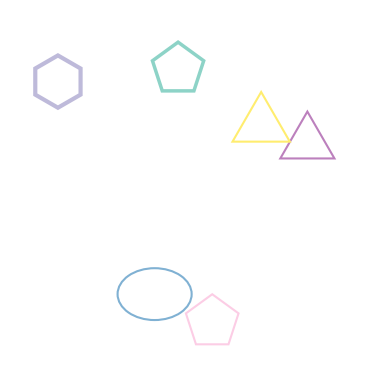[{"shape": "pentagon", "thickness": 2.5, "radius": 0.35, "center": [0.463, 0.821]}, {"shape": "hexagon", "thickness": 3, "radius": 0.34, "center": [0.15, 0.788]}, {"shape": "oval", "thickness": 1.5, "radius": 0.48, "center": [0.402, 0.236]}, {"shape": "pentagon", "thickness": 1.5, "radius": 0.36, "center": [0.551, 0.164]}, {"shape": "triangle", "thickness": 1.5, "radius": 0.41, "center": [0.798, 0.629]}, {"shape": "triangle", "thickness": 1.5, "radius": 0.43, "center": [0.678, 0.675]}]